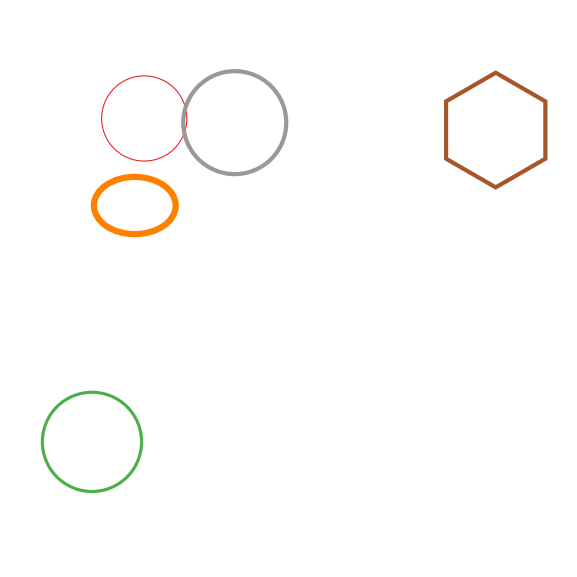[{"shape": "circle", "thickness": 0.5, "radius": 0.37, "center": [0.25, 0.794]}, {"shape": "circle", "thickness": 1.5, "radius": 0.43, "center": [0.159, 0.234]}, {"shape": "oval", "thickness": 3, "radius": 0.35, "center": [0.233, 0.643]}, {"shape": "hexagon", "thickness": 2, "radius": 0.5, "center": [0.858, 0.774]}, {"shape": "circle", "thickness": 2, "radius": 0.45, "center": [0.407, 0.787]}]